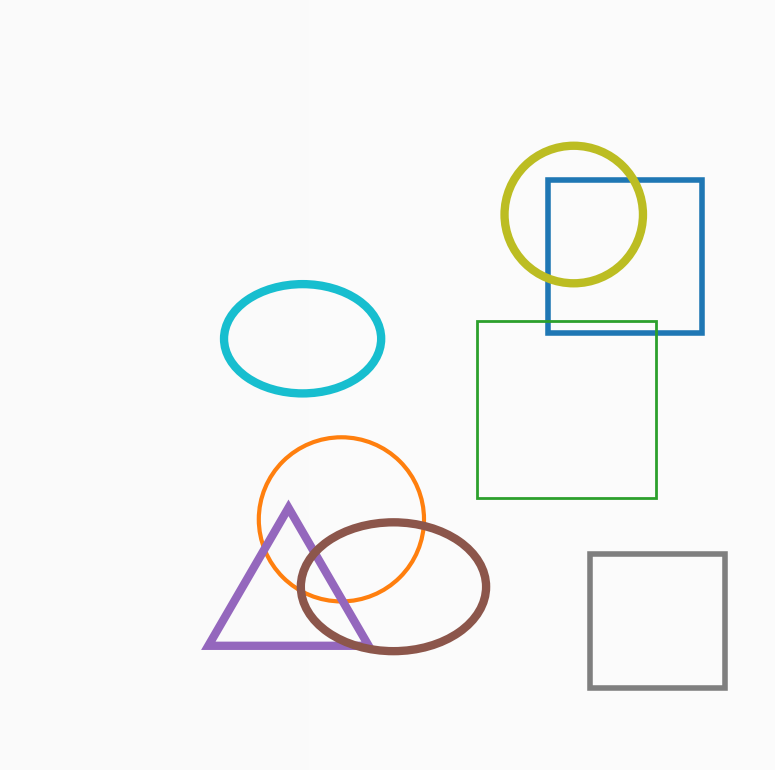[{"shape": "square", "thickness": 2, "radius": 0.5, "center": [0.806, 0.667]}, {"shape": "circle", "thickness": 1.5, "radius": 0.53, "center": [0.441, 0.326]}, {"shape": "square", "thickness": 1, "radius": 0.57, "center": [0.731, 0.468]}, {"shape": "triangle", "thickness": 3, "radius": 0.6, "center": [0.372, 0.221]}, {"shape": "oval", "thickness": 3, "radius": 0.6, "center": [0.508, 0.238]}, {"shape": "square", "thickness": 2, "radius": 0.44, "center": [0.849, 0.193]}, {"shape": "circle", "thickness": 3, "radius": 0.45, "center": [0.74, 0.721]}, {"shape": "oval", "thickness": 3, "radius": 0.51, "center": [0.39, 0.56]}]